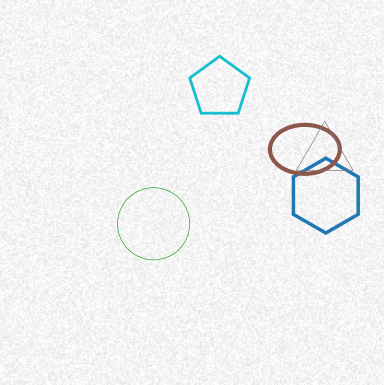[{"shape": "hexagon", "thickness": 2.5, "radius": 0.49, "center": [0.846, 0.492]}, {"shape": "circle", "thickness": 0.5, "radius": 0.47, "center": [0.399, 0.419]}, {"shape": "oval", "thickness": 3, "radius": 0.45, "center": [0.792, 0.612]}, {"shape": "triangle", "thickness": 0.5, "radius": 0.43, "center": [0.843, 0.6]}, {"shape": "pentagon", "thickness": 2, "radius": 0.41, "center": [0.571, 0.772]}]